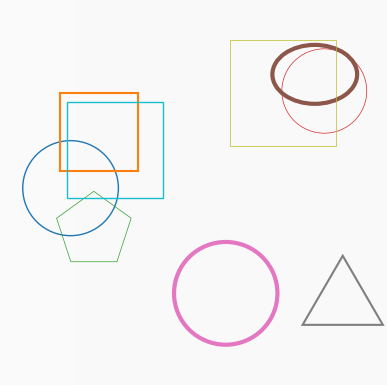[{"shape": "circle", "thickness": 1, "radius": 0.62, "center": [0.182, 0.511]}, {"shape": "square", "thickness": 1.5, "radius": 0.51, "center": [0.256, 0.657]}, {"shape": "pentagon", "thickness": 0.5, "radius": 0.51, "center": [0.242, 0.402]}, {"shape": "circle", "thickness": 0.5, "radius": 0.55, "center": [0.837, 0.764]}, {"shape": "oval", "thickness": 3, "radius": 0.55, "center": [0.812, 0.807]}, {"shape": "circle", "thickness": 3, "radius": 0.67, "center": [0.583, 0.238]}, {"shape": "triangle", "thickness": 1.5, "radius": 0.6, "center": [0.884, 0.216]}, {"shape": "square", "thickness": 0.5, "radius": 0.69, "center": [0.73, 0.757]}, {"shape": "square", "thickness": 1, "radius": 0.62, "center": [0.297, 0.61]}]